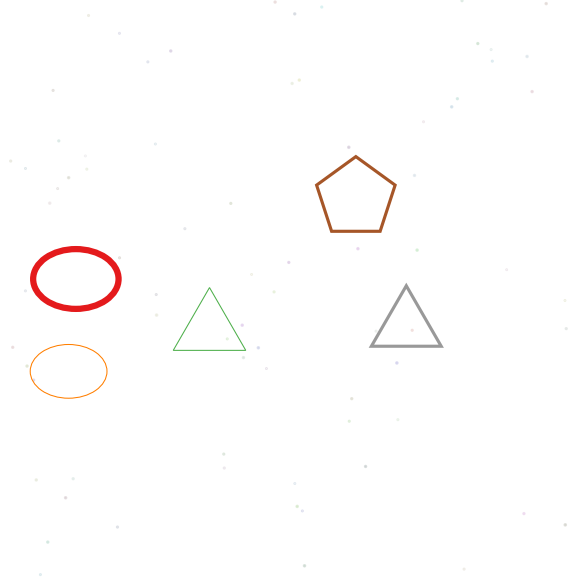[{"shape": "oval", "thickness": 3, "radius": 0.37, "center": [0.131, 0.516]}, {"shape": "triangle", "thickness": 0.5, "radius": 0.36, "center": [0.363, 0.429]}, {"shape": "oval", "thickness": 0.5, "radius": 0.33, "center": [0.119, 0.356]}, {"shape": "pentagon", "thickness": 1.5, "radius": 0.36, "center": [0.616, 0.656]}, {"shape": "triangle", "thickness": 1.5, "radius": 0.35, "center": [0.704, 0.434]}]